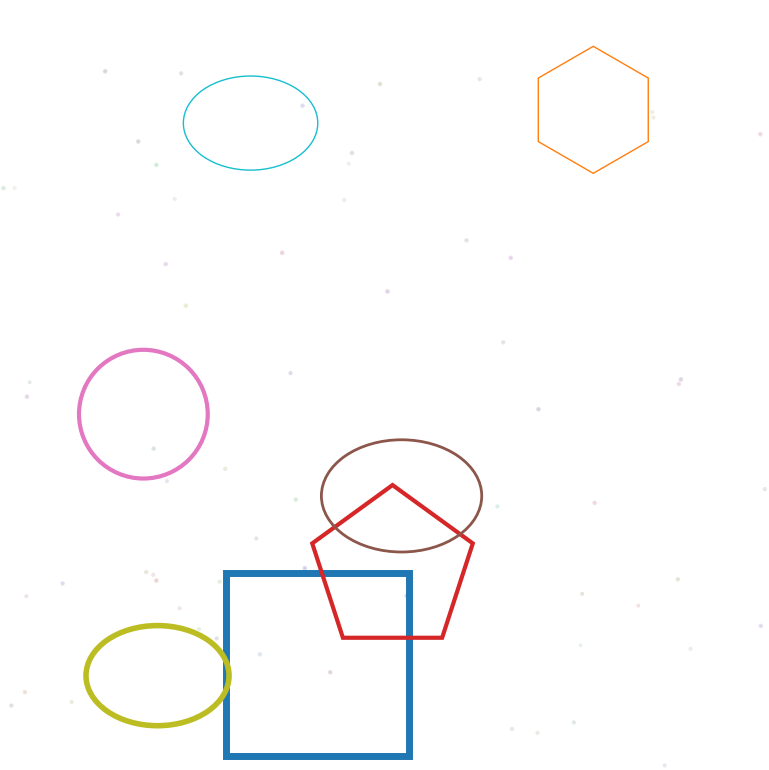[{"shape": "square", "thickness": 2.5, "radius": 0.59, "center": [0.413, 0.137]}, {"shape": "hexagon", "thickness": 0.5, "radius": 0.41, "center": [0.77, 0.857]}, {"shape": "pentagon", "thickness": 1.5, "radius": 0.55, "center": [0.51, 0.26]}, {"shape": "oval", "thickness": 1, "radius": 0.52, "center": [0.522, 0.356]}, {"shape": "circle", "thickness": 1.5, "radius": 0.42, "center": [0.186, 0.462]}, {"shape": "oval", "thickness": 2, "radius": 0.46, "center": [0.205, 0.123]}, {"shape": "oval", "thickness": 0.5, "radius": 0.44, "center": [0.325, 0.84]}]